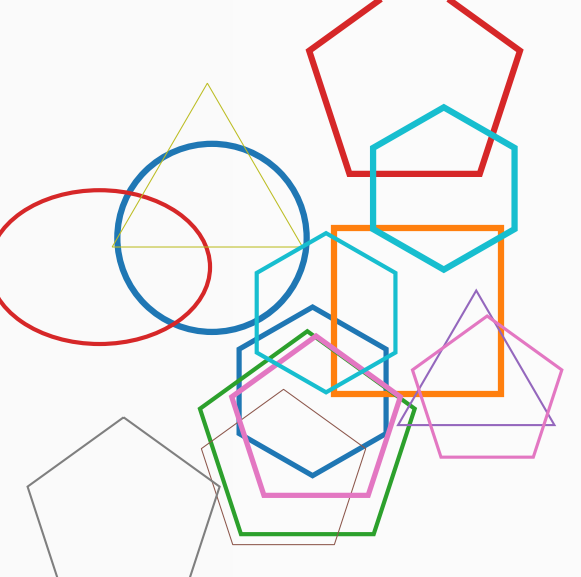[{"shape": "circle", "thickness": 3, "radius": 0.81, "center": [0.365, 0.587]}, {"shape": "hexagon", "thickness": 2.5, "radius": 0.73, "center": [0.538, 0.321]}, {"shape": "square", "thickness": 3, "radius": 0.72, "center": [0.718, 0.461]}, {"shape": "pentagon", "thickness": 2, "radius": 0.97, "center": [0.529, 0.231]}, {"shape": "pentagon", "thickness": 3, "radius": 0.95, "center": [0.713, 0.852]}, {"shape": "oval", "thickness": 2, "radius": 0.95, "center": [0.171, 0.537]}, {"shape": "triangle", "thickness": 1, "radius": 0.78, "center": [0.819, 0.341]}, {"shape": "pentagon", "thickness": 0.5, "radius": 0.74, "center": [0.488, 0.176]}, {"shape": "pentagon", "thickness": 1.5, "radius": 0.68, "center": [0.838, 0.317]}, {"shape": "pentagon", "thickness": 2.5, "radius": 0.76, "center": [0.544, 0.265]}, {"shape": "pentagon", "thickness": 1, "radius": 0.87, "center": [0.213, 0.103]}, {"shape": "triangle", "thickness": 0.5, "radius": 0.95, "center": [0.357, 0.666]}, {"shape": "hexagon", "thickness": 3, "radius": 0.7, "center": [0.764, 0.673]}, {"shape": "hexagon", "thickness": 2, "radius": 0.69, "center": [0.561, 0.458]}]